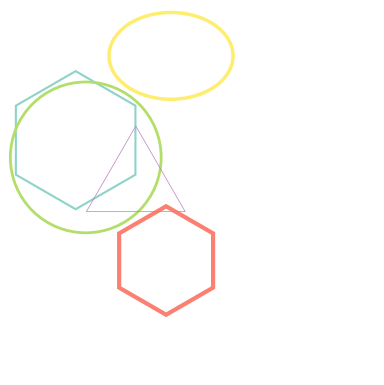[{"shape": "hexagon", "thickness": 1.5, "radius": 0.9, "center": [0.196, 0.636]}, {"shape": "hexagon", "thickness": 3, "radius": 0.7, "center": [0.431, 0.323]}, {"shape": "circle", "thickness": 2, "radius": 0.98, "center": [0.223, 0.591]}, {"shape": "triangle", "thickness": 0.5, "radius": 0.74, "center": [0.353, 0.524]}, {"shape": "oval", "thickness": 2.5, "radius": 0.81, "center": [0.444, 0.855]}]